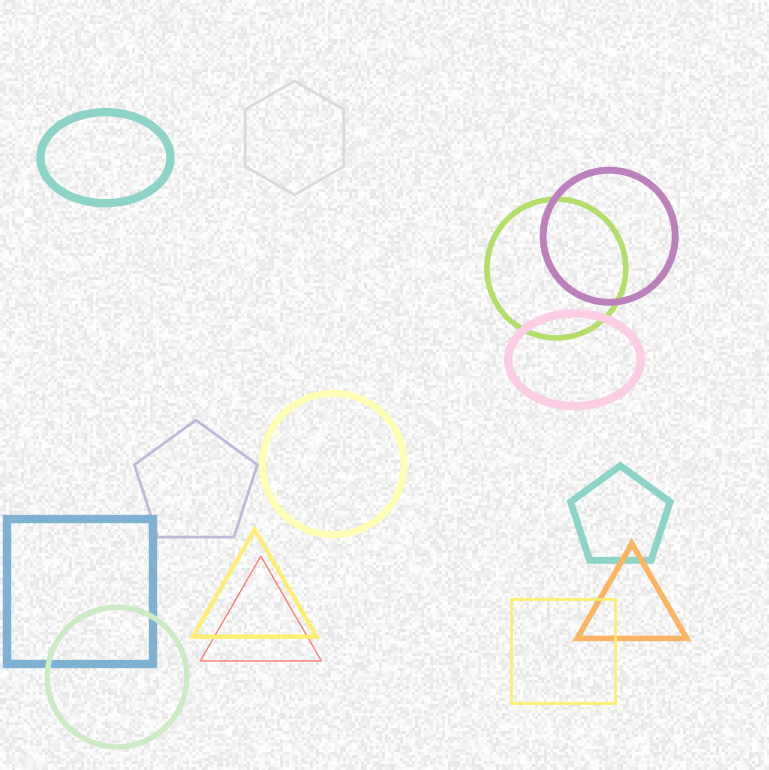[{"shape": "oval", "thickness": 3, "radius": 0.42, "center": [0.137, 0.795]}, {"shape": "pentagon", "thickness": 2.5, "radius": 0.34, "center": [0.806, 0.327]}, {"shape": "circle", "thickness": 2.5, "radius": 0.46, "center": [0.433, 0.397]}, {"shape": "pentagon", "thickness": 1, "radius": 0.42, "center": [0.254, 0.37]}, {"shape": "triangle", "thickness": 0.5, "radius": 0.45, "center": [0.339, 0.187]}, {"shape": "square", "thickness": 3, "radius": 0.47, "center": [0.104, 0.232]}, {"shape": "triangle", "thickness": 2, "radius": 0.41, "center": [0.821, 0.212]}, {"shape": "circle", "thickness": 2, "radius": 0.45, "center": [0.722, 0.651]}, {"shape": "oval", "thickness": 3, "radius": 0.43, "center": [0.746, 0.533]}, {"shape": "hexagon", "thickness": 1, "radius": 0.37, "center": [0.382, 0.821]}, {"shape": "circle", "thickness": 2.5, "radius": 0.43, "center": [0.791, 0.693]}, {"shape": "circle", "thickness": 2, "radius": 0.45, "center": [0.152, 0.121]}, {"shape": "square", "thickness": 1, "radius": 0.34, "center": [0.731, 0.154]}, {"shape": "triangle", "thickness": 1.5, "radius": 0.46, "center": [0.331, 0.219]}]